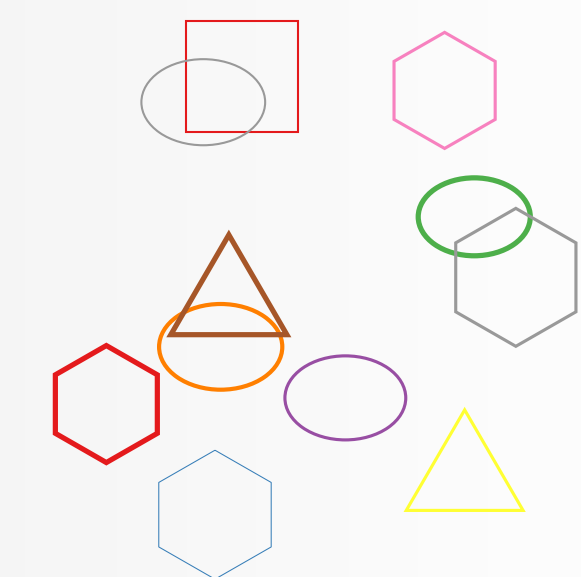[{"shape": "square", "thickness": 1, "radius": 0.48, "center": [0.416, 0.866]}, {"shape": "hexagon", "thickness": 2.5, "radius": 0.51, "center": [0.183, 0.299]}, {"shape": "hexagon", "thickness": 0.5, "radius": 0.56, "center": [0.37, 0.108]}, {"shape": "oval", "thickness": 2.5, "radius": 0.48, "center": [0.816, 0.624]}, {"shape": "oval", "thickness": 1.5, "radius": 0.52, "center": [0.594, 0.31]}, {"shape": "oval", "thickness": 2, "radius": 0.53, "center": [0.38, 0.399]}, {"shape": "triangle", "thickness": 1.5, "radius": 0.58, "center": [0.799, 0.173]}, {"shape": "triangle", "thickness": 2.5, "radius": 0.58, "center": [0.394, 0.477]}, {"shape": "hexagon", "thickness": 1.5, "radius": 0.5, "center": [0.765, 0.843]}, {"shape": "hexagon", "thickness": 1.5, "radius": 0.6, "center": [0.887, 0.519]}, {"shape": "oval", "thickness": 1, "radius": 0.53, "center": [0.35, 0.822]}]